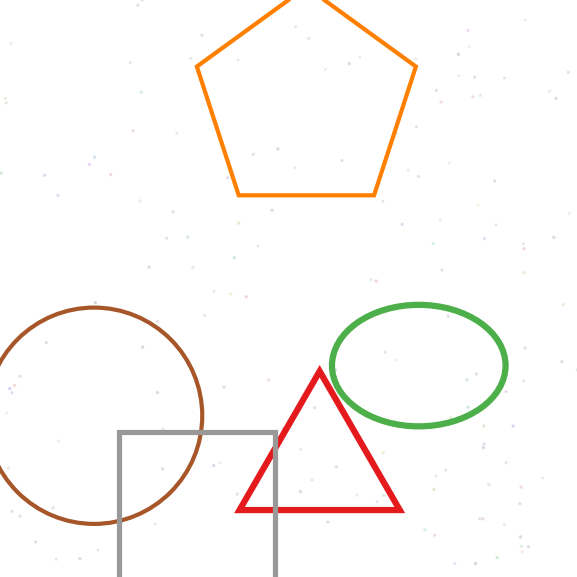[{"shape": "triangle", "thickness": 3, "radius": 0.8, "center": [0.553, 0.196]}, {"shape": "oval", "thickness": 3, "radius": 0.75, "center": [0.725, 0.366]}, {"shape": "pentagon", "thickness": 2, "radius": 1.0, "center": [0.531, 0.822]}, {"shape": "circle", "thickness": 2, "radius": 0.94, "center": [0.163, 0.279]}, {"shape": "square", "thickness": 2.5, "radius": 0.67, "center": [0.341, 0.117]}]